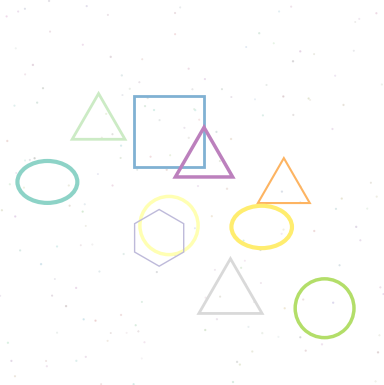[{"shape": "oval", "thickness": 3, "radius": 0.39, "center": [0.123, 0.527]}, {"shape": "circle", "thickness": 2.5, "radius": 0.38, "center": [0.439, 0.414]}, {"shape": "hexagon", "thickness": 1, "radius": 0.37, "center": [0.413, 0.382]}, {"shape": "square", "thickness": 2, "radius": 0.46, "center": [0.439, 0.658]}, {"shape": "triangle", "thickness": 1.5, "radius": 0.39, "center": [0.737, 0.512]}, {"shape": "circle", "thickness": 2.5, "radius": 0.38, "center": [0.843, 0.199]}, {"shape": "triangle", "thickness": 2, "radius": 0.47, "center": [0.599, 0.233]}, {"shape": "triangle", "thickness": 2.5, "radius": 0.43, "center": [0.53, 0.583]}, {"shape": "triangle", "thickness": 2, "radius": 0.4, "center": [0.256, 0.678]}, {"shape": "oval", "thickness": 3, "radius": 0.39, "center": [0.68, 0.41]}]